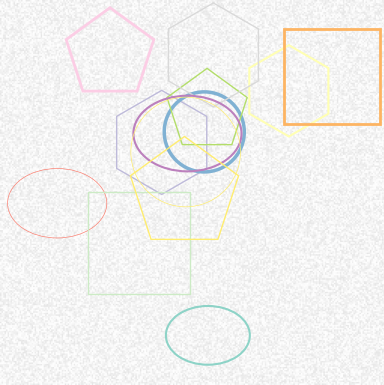[{"shape": "oval", "thickness": 1.5, "radius": 0.55, "center": [0.54, 0.129]}, {"shape": "hexagon", "thickness": 1.5, "radius": 0.59, "center": [0.75, 0.764]}, {"shape": "hexagon", "thickness": 1, "radius": 0.68, "center": [0.42, 0.63]}, {"shape": "oval", "thickness": 0.5, "radius": 0.64, "center": [0.148, 0.472]}, {"shape": "circle", "thickness": 2.5, "radius": 0.52, "center": [0.531, 0.657]}, {"shape": "square", "thickness": 2, "radius": 0.62, "center": [0.863, 0.801]}, {"shape": "pentagon", "thickness": 1, "radius": 0.55, "center": [0.538, 0.713]}, {"shape": "pentagon", "thickness": 2, "radius": 0.6, "center": [0.286, 0.86]}, {"shape": "hexagon", "thickness": 1, "radius": 0.67, "center": [0.554, 0.857]}, {"shape": "oval", "thickness": 1.5, "radius": 0.7, "center": [0.487, 0.653]}, {"shape": "square", "thickness": 1, "radius": 0.66, "center": [0.362, 0.369]}, {"shape": "circle", "thickness": 0.5, "radius": 0.71, "center": [0.482, 0.605]}, {"shape": "pentagon", "thickness": 1, "radius": 0.74, "center": [0.479, 0.498]}]